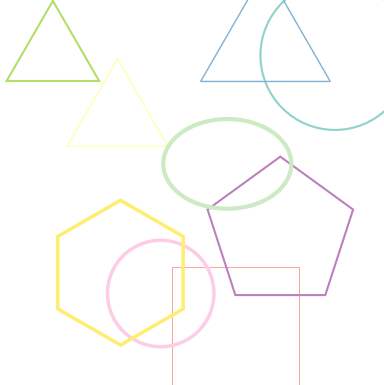[{"shape": "circle", "thickness": 1.5, "radius": 0.97, "center": [0.87, 0.856]}, {"shape": "triangle", "thickness": 1, "radius": 0.76, "center": [0.305, 0.696]}, {"shape": "square", "thickness": 0.5, "radius": 0.83, "center": [0.612, 0.142]}, {"shape": "triangle", "thickness": 1, "radius": 0.97, "center": [0.69, 0.886]}, {"shape": "triangle", "thickness": 1.5, "radius": 0.69, "center": [0.137, 0.859]}, {"shape": "circle", "thickness": 2.5, "radius": 0.69, "center": [0.417, 0.238]}, {"shape": "pentagon", "thickness": 1.5, "radius": 0.99, "center": [0.728, 0.394]}, {"shape": "oval", "thickness": 3, "radius": 0.83, "center": [0.59, 0.574]}, {"shape": "hexagon", "thickness": 2.5, "radius": 0.94, "center": [0.313, 0.292]}]